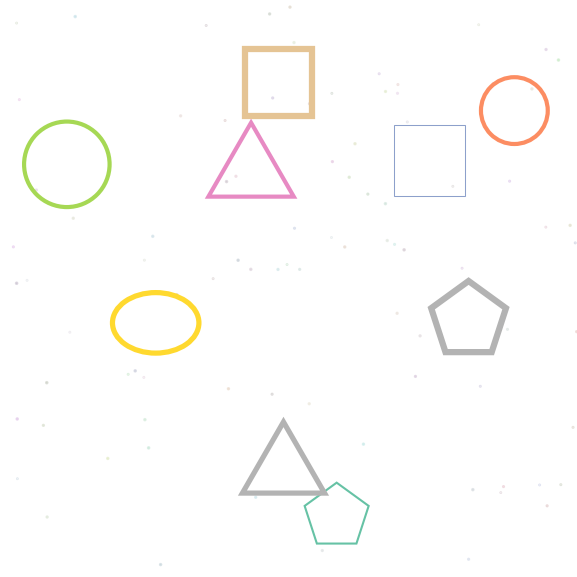[{"shape": "pentagon", "thickness": 1, "radius": 0.29, "center": [0.583, 0.105]}, {"shape": "circle", "thickness": 2, "radius": 0.29, "center": [0.891, 0.808]}, {"shape": "square", "thickness": 0.5, "radius": 0.31, "center": [0.744, 0.721]}, {"shape": "triangle", "thickness": 2, "radius": 0.43, "center": [0.435, 0.701]}, {"shape": "circle", "thickness": 2, "radius": 0.37, "center": [0.116, 0.715]}, {"shape": "oval", "thickness": 2.5, "radius": 0.37, "center": [0.27, 0.44]}, {"shape": "square", "thickness": 3, "radius": 0.29, "center": [0.482, 0.856]}, {"shape": "triangle", "thickness": 2.5, "radius": 0.41, "center": [0.491, 0.186]}, {"shape": "pentagon", "thickness": 3, "radius": 0.34, "center": [0.811, 0.444]}]